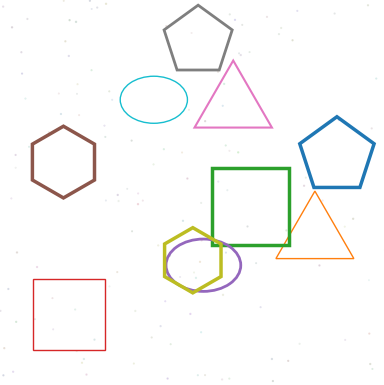[{"shape": "pentagon", "thickness": 2.5, "radius": 0.51, "center": [0.875, 0.595]}, {"shape": "triangle", "thickness": 1, "radius": 0.58, "center": [0.818, 0.387]}, {"shape": "square", "thickness": 2.5, "radius": 0.5, "center": [0.65, 0.465]}, {"shape": "square", "thickness": 1, "radius": 0.47, "center": [0.18, 0.183]}, {"shape": "oval", "thickness": 2, "radius": 0.49, "center": [0.528, 0.311]}, {"shape": "hexagon", "thickness": 2.5, "radius": 0.47, "center": [0.165, 0.579]}, {"shape": "triangle", "thickness": 1.5, "radius": 0.58, "center": [0.606, 0.727]}, {"shape": "pentagon", "thickness": 2, "radius": 0.47, "center": [0.515, 0.893]}, {"shape": "hexagon", "thickness": 2.5, "radius": 0.42, "center": [0.501, 0.324]}, {"shape": "oval", "thickness": 1, "radius": 0.44, "center": [0.4, 0.741]}]